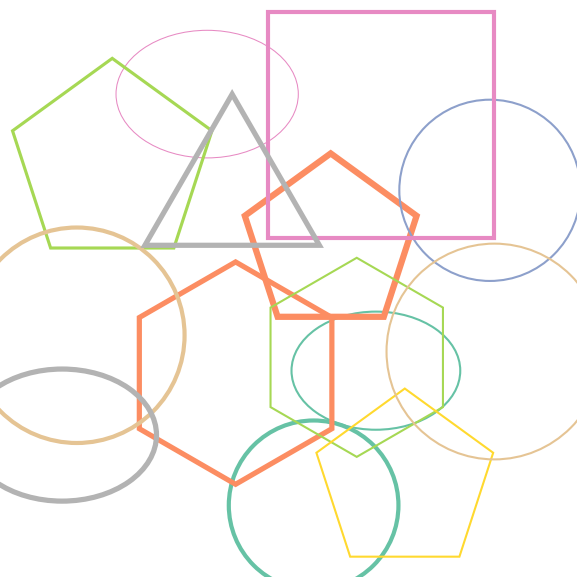[{"shape": "oval", "thickness": 1, "radius": 0.73, "center": [0.651, 0.357]}, {"shape": "circle", "thickness": 2, "radius": 0.73, "center": [0.543, 0.124]}, {"shape": "pentagon", "thickness": 3, "radius": 0.78, "center": [0.573, 0.577]}, {"shape": "hexagon", "thickness": 2.5, "radius": 0.96, "center": [0.408, 0.353]}, {"shape": "circle", "thickness": 1, "radius": 0.78, "center": [0.848, 0.67]}, {"shape": "square", "thickness": 2, "radius": 0.98, "center": [0.66, 0.782]}, {"shape": "oval", "thickness": 0.5, "radius": 0.79, "center": [0.359, 0.836]}, {"shape": "pentagon", "thickness": 1.5, "radius": 0.91, "center": [0.194, 0.717]}, {"shape": "hexagon", "thickness": 1, "radius": 0.86, "center": [0.618, 0.38]}, {"shape": "pentagon", "thickness": 1, "radius": 0.8, "center": [0.701, 0.165]}, {"shape": "circle", "thickness": 1, "radius": 0.93, "center": [0.856, 0.39]}, {"shape": "circle", "thickness": 2, "radius": 0.93, "center": [0.133, 0.419]}, {"shape": "triangle", "thickness": 2.5, "radius": 0.87, "center": [0.402, 0.662]}, {"shape": "oval", "thickness": 2.5, "radius": 0.82, "center": [0.108, 0.246]}]